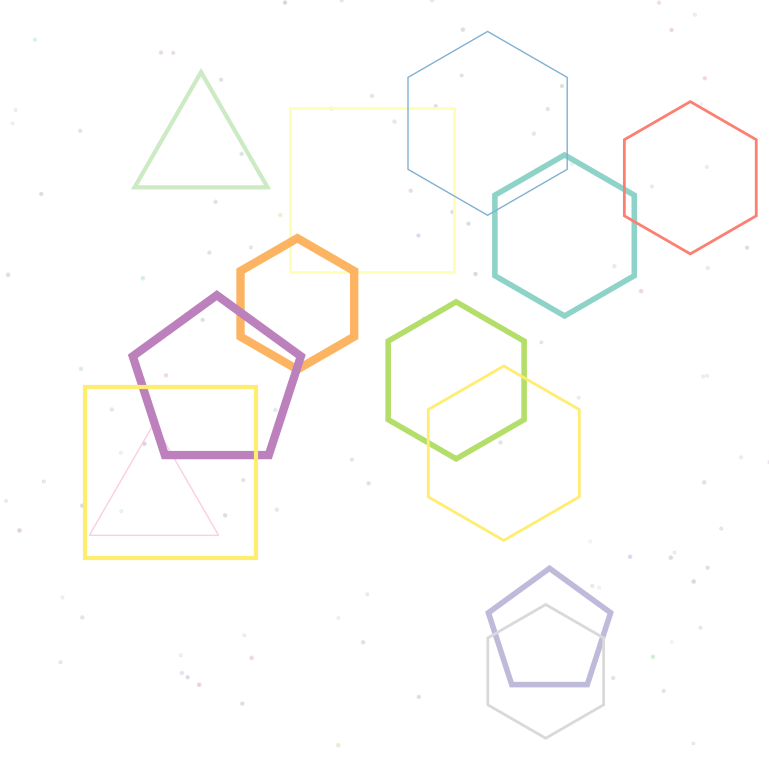[{"shape": "hexagon", "thickness": 2, "radius": 0.52, "center": [0.733, 0.694]}, {"shape": "square", "thickness": 1, "radius": 0.53, "center": [0.484, 0.753]}, {"shape": "pentagon", "thickness": 2, "radius": 0.42, "center": [0.714, 0.178]}, {"shape": "hexagon", "thickness": 1, "radius": 0.49, "center": [0.896, 0.769]}, {"shape": "hexagon", "thickness": 0.5, "radius": 0.6, "center": [0.633, 0.84]}, {"shape": "hexagon", "thickness": 3, "radius": 0.43, "center": [0.386, 0.605]}, {"shape": "hexagon", "thickness": 2, "radius": 0.51, "center": [0.592, 0.506]}, {"shape": "triangle", "thickness": 0.5, "radius": 0.48, "center": [0.2, 0.353]}, {"shape": "hexagon", "thickness": 1, "radius": 0.43, "center": [0.709, 0.128]}, {"shape": "pentagon", "thickness": 3, "radius": 0.57, "center": [0.282, 0.502]}, {"shape": "triangle", "thickness": 1.5, "radius": 0.5, "center": [0.261, 0.807]}, {"shape": "square", "thickness": 1.5, "radius": 0.56, "center": [0.221, 0.387]}, {"shape": "hexagon", "thickness": 1, "radius": 0.57, "center": [0.654, 0.411]}]